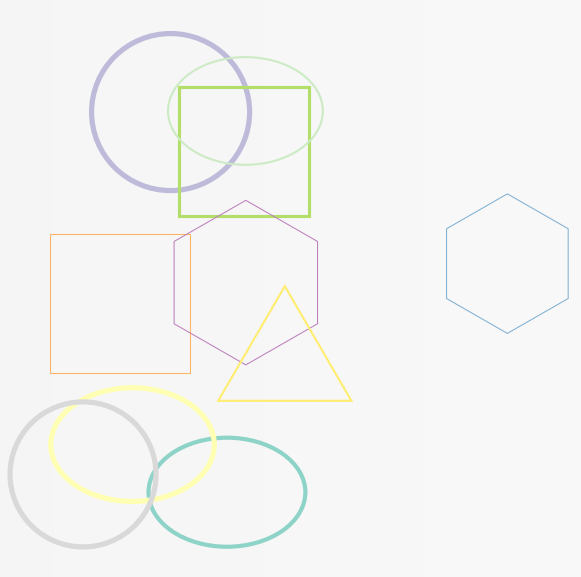[{"shape": "oval", "thickness": 2, "radius": 0.67, "center": [0.39, 0.147]}, {"shape": "oval", "thickness": 2.5, "radius": 0.7, "center": [0.228, 0.229]}, {"shape": "circle", "thickness": 2.5, "radius": 0.68, "center": [0.294, 0.805]}, {"shape": "hexagon", "thickness": 0.5, "radius": 0.6, "center": [0.873, 0.543]}, {"shape": "square", "thickness": 0.5, "radius": 0.6, "center": [0.207, 0.474]}, {"shape": "square", "thickness": 1.5, "radius": 0.56, "center": [0.42, 0.737]}, {"shape": "circle", "thickness": 2.5, "radius": 0.63, "center": [0.143, 0.178]}, {"shape": "hexagon", "thickness": 0.5, "radius": 0.71, "center": [0.423, 0.51]}, {"shape": "oval", "thickness": 1, "radius": 0.67, "center": [0.422, 0.807]}, {"shape": "triangle", "thickness": 1, "radius": 0.66, "center": [0.49, 0.371]}]